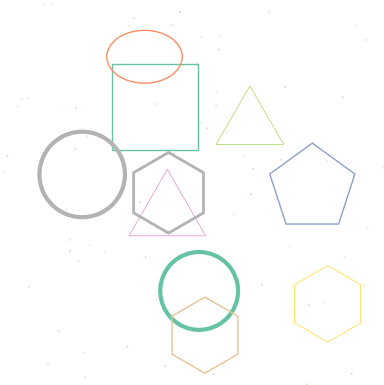[{"shape": "circle", "thickness": 3, "radius": 0.51, "center": [0.517, 0.244]}, {"shape": "square", "thickness": 1, "radius": 0.56, "center": [0.404, 0.722]}, {"shape": "oval", "thickness": 1, "radius": 0.49, "center": [0.375, 0.853]}, {"shape": "pentagon", "thickness": 1, "radius": 0.58, "center": [0.811, 0.512]}, {"shape": "triangle", "thickness": 0.5, "radius": 0.58, "center": [0.435, 0.445]}, {"shape": "triangle", "thickness": 0.5, "radius": 0.51, "center": [0.649, 0.675]}, {"shape": "hexagon", "thickness": 0.5, "radius": 0.5, "center": [0.851, 0.211]}, {"shape": "hexagon", "thickness": 1, "radius": 0.49, "center": [0.532, 0.129]}, {"shape": "circle", "thickness": 3, "radius": 0.56, "center": [0.213, 0.547]}, {"shape": "hexagon", "thickness": 2, "radius": 0.52, "center": [0.438, 0.499]}]